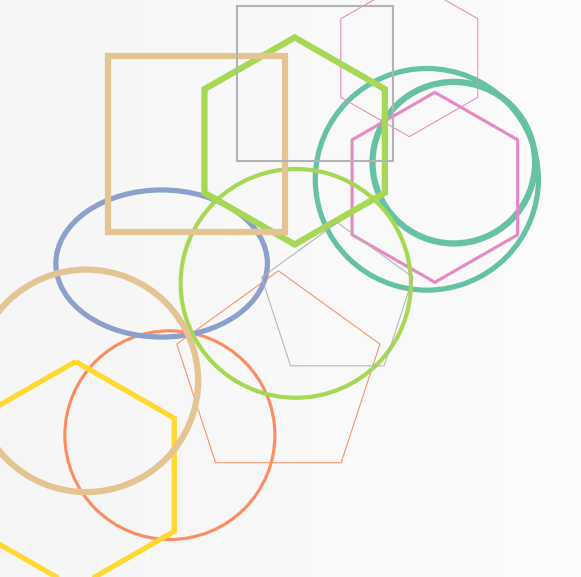[{"shape": "circle", "thickness": 3, "radius": 0.7, "center": [0.781, 0.717]}, {"shape": "circle", "thickness": 2.5, "radius": 0.96, "center": [0.734, 0.689]}, {"shape": "pentagon", "thickness": 0.5, "radius": 0.92, "center": [0.479, 0.346]}, {"shape": "circle", "thickness": 1.5, "radius": 0.9, "center": [0.292, 0.246]}, {"shape": "oval", "thickness": 2.5, "radius": 0.91, "center": [0.278, 0.543]}, {"shape": "hexagon", "thickness": 0.5, "radius": 0.68, "center": [0.704, 0.899]}, {"shape": "hexagon", "thickness": 1.5, "radius": 0.82, "center": [0.748, 0.675]}, {"shape": "hexagon", "thickness": 3, "radius": 0.9, "center": [0.507, 0.755]}, {"shape": "circle", "thickness": 2, "radius": 0.99, "center": [0.509, 0.508]}, {"shape": "hexagon", "thickness": 2.5, "radius": 0.98, "center": [0.13, 0.177]}, {"shape": "square", "thickness": 3, "radius": 0.76, "center": [0.338, 0.75]}, {"shape": "circle", "thickness": 3, "radius": 0.96, "center": [0.148, 0.34]}, {"shape": "square", "thickness": 1, "radius": 0.67, "center": [0.541, 0.855]}, {"shape": "pentagon", "thickness": 0.5, "radius": 0.69, "center": [0.58, 0.477]}]